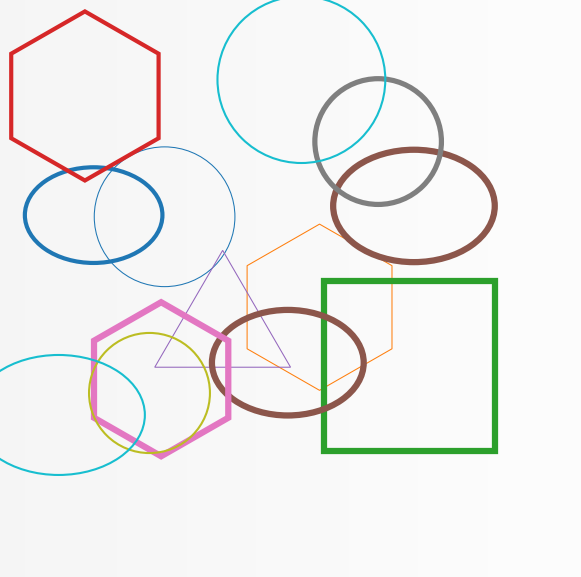[{"shape": "oval", "thickness": 2, "radius": 0.59, "center": [0.161, 0.627]}, {"shape": "circle", "thickness": 0.5, "radius": 0.61, "center": [0.283, 0.624]}, {"shape": "hexagon", "thickness": 0.5, "radius": 0.72, "center": [0.55, 0.467]}, {"shape": "square", "thickness": 3, "radius": 0.73, "center": [0.704, 0.365]}, {"shape": "hexagon", "thickness": 2, "radius": 0.73, "center": [0.146, 0.833]}, {"shape": "triangle", "thickness": 0.5, "radius": 0.67, "center": [0.383, 0.431]}, {"shape": "oval", "thickness": 3, "radius": 0.7, "center": [0.712, 0.643]}, {"shape": "oval", "thickness": 3, "radius": 0.65, "center": [0.495, 0.371]}, {"shape": "hexagon", "thickness": 3, "radius": 0.67, "center": [0.277, 0.342]}, {"shape": "circle", "thickness": 2.5, "radius": 0.54, "center": [0.651, 0.754]}, {"shape": "circle", "thickness": 1, "radius": 0.52, "center": [0.257, 0.319]}, {"shape": "circle", "thickness": 1, "radius": 0.72, "center": [0.519, 0.861]}, {"shape": "oval", "thickness": 1, "radius": 0.74, "center": [0.101, 0.281]}]